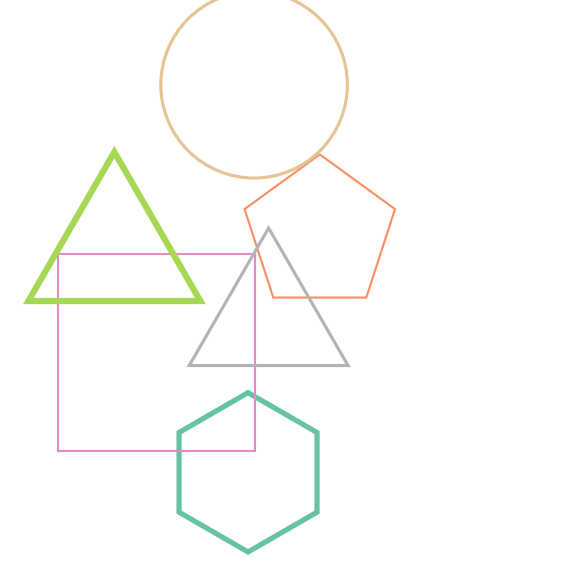[{"shape": "hexagon", "thickness": 2.5, "radius": 0.69, "center": [0.43, 0.181]}, {"shape": "pentagon", "thickness": 1, "radius": 0.68, "center": [0.554, 0.595]}, {"shape": "square", "thickness": 1, "radius": 0.85, "center": [0.271, 0.389]}, {"shape": "triangle", "thickness": 3, "radius": 0.86, "center": [0.198, 0.564]}, {"shape": "circle", "thickness": 1.5, "radius": 0.81, "center": [0.44, 0.852]}, {"shape": "triangle", "thickness": 1.5, "radius": 0.79, "center": [0.465, 0.446]}]